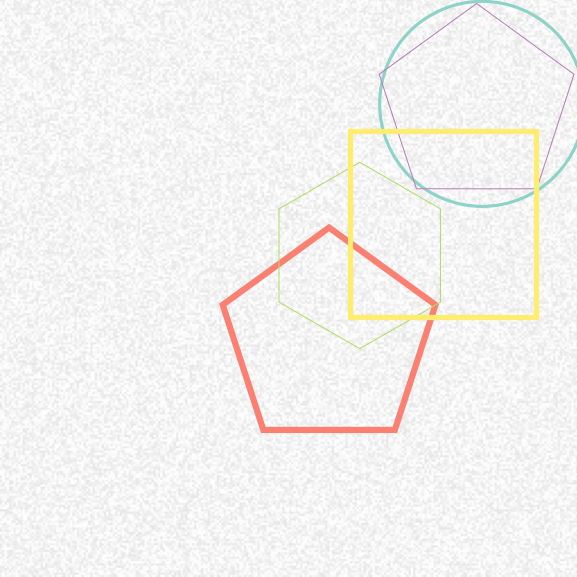[{"shape": "circle", "thickness": 1.5, "radius": 0.89, "center": [0.835, 0.819]}, {"shape": "pentagon", "thickness": 3, "radius": 0.97, "center": [0.57, 0.411]}, {"shape": "hexagon", "thickness": 0.5, "radius": 0.81, "center": [0.623, 0.557]}, {"shape": "pentagon", "thickness": 0.5, "radius": 0.89, "center": [0.825, 0.816]}, {"shape": "square", "thickness": 2.5, "radius": 0.8, "center": [0.767, 0.611]}]